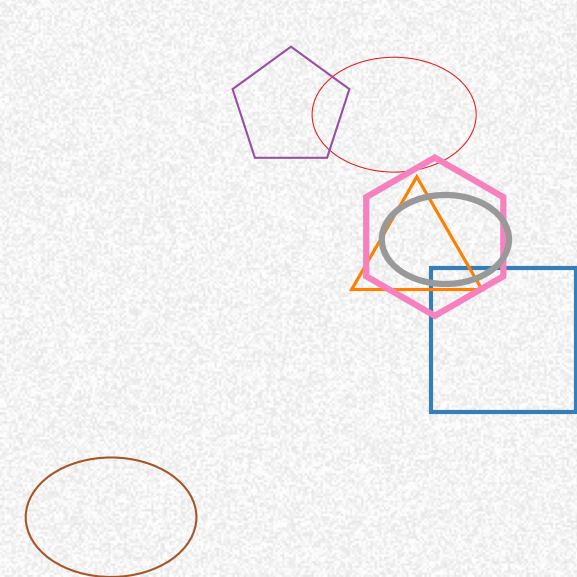[{"shape": "oval", "thickness": 0.5, "radius": 0.71, "center": [0.682, 0.801]}, {"shape": "square", "thickness": 2, "radius": 0.63, "center": [0.872, 0.41]}, {"shape": "pentagon", "thickness": 1, "radius": 0.53, "center": [0.504, 0.812]}, {"shape": "triangle", "thickness": 1.5, "radius": 0.65, "center": [0.722, 0.563]}, {"shape": "oval", "thickness": 1, "radius": 0.74, "center": [0.192, 0.103]}, {"shape": "hexagon", "thickness": 3, "radius": 0.69, "center": [0.753, 0.589]}, {"shape": "oval", "thickness": 3, "radius": 0.55, "center": [0.771, 0.584]}]